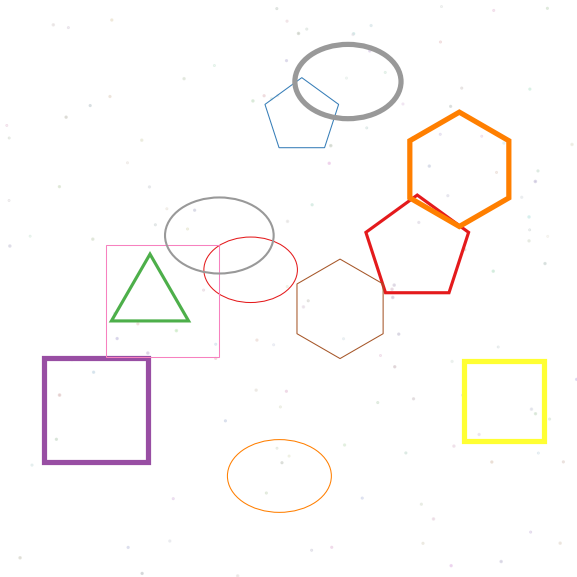[{"shape": "oval", "thickness": 0.5, "radius": 0.4, "center": [0.434, 0.532]}, {"shape": "pentagon", "thickness": 1.5, "radius": 0.47, "center": [0.723, 0.568]}, {"shape": "pentagon", "thickness": 0.5, "radius": 0.34, "center": [0.523, 0.798]}, {"shape": "triangle", "thickness": 1.5, "radius": 0.39, "center": [0.26, 0.482]}, {"shape": "square", "thickness": 2.5, "radius": 0.45, "center": [0.165, 0.29]}, {"shape": "oval", "thickness": 0.5, "radius": 0.45, "center": [0.484, 0.175]}, {"shape": "hexagon", "thickness": 2.5, "radius": 0.49, "center": [0.795, 0.706]}, {"shape": "square", "thickness": 2.5, "radius": 0.35, "center": [0.873, 0.305]}, {"shape": "hexagon", "thickness": 0.5, "radius": 0.43, "center": [0.589, 0.464]}, {"shape": "square", "thickness": 0.5, "radius": 0.49, "center": [0.282, 0.478]}, {"shape": "oval", "thickness": 1, "radius": 0.47, "center": [0.38, 0.591]}, {"shape": "oval", "thickness": 2.5, "radius": 0.46, "center": [0.603, 0.858]}]